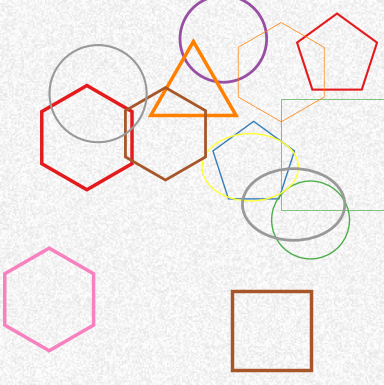[{"shape": "pentagon", "thickness": 1.5, "radius": 0.55, "center": [0.875, 0.856]}, {"shape": "hexagon", "thickness": 2.5, "radius": 0.68, "center": [0.226, 0.643]}, {"shape": "pentagon", "thickness": 1, "radius": 0.56, "center": [0.659, 0.573]}, {"shape": "circle", "thickness": 1, "radius": 0.51, "center": [0.807, 0.429]}, {"shape": "square", "thickness": 0.5, "radius": 0.72, "center": [0.874, 0.598]}, {"shape": "circle", "thickness": 2, "radius": 0.56, "center": [0.58, 0.899]}, {"shape": "triangle", "thickness": 2.5, "radius": 0.64, "center": [0.502, 0.764]}, {"shape": "hexagon", "thickness": 0.5, "radius": 0.64, "center": [0.73, 0.813]}, {"shape": "oval", "thickness": 1, "radius": 0.62, "center": [0.65, 0.565]}, {"shape": "square", "thickness": 2.5, "radius": 0.51, "center": [0.705, 0.142]}, {"shape": "hexagon", "thickness": 2, "radius": 0.6, "center": [0.43, 0.652]}, {"shape": "hexagon", "thickness": 2.5, "radius": 0.67, "center": [0.128, 0.222]}, {"shape": "circle", "thickness": 1.5, "radius": 0.63, "center": [0.255, 0.757]}, {"shape": "oval", "thickness": 2, "radius": 0.66, "center": [0.763, 0.469]}]